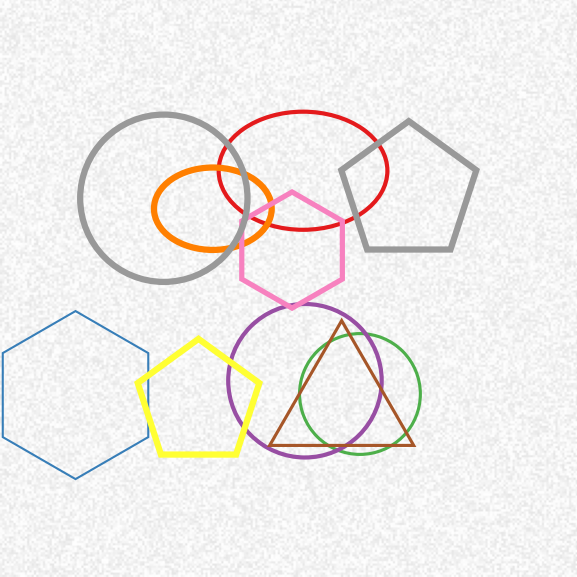[{"shape": "oval", "thickness": 2, "radius": 0.73, "center": [0.525, 0.703]}, {"shape": "hexagon", "thickness": 1, "radius": 0.73, "center": [0.131, 0.315]}, {"shape": "circle", "thickness": 1.5, "radius": 0.52, "center": [0.623, 0.317]}, {"shape": "circle", "thickness": 2, "radius": 0.66, "center": [0.528, 0.34]}, {"shape": "oval", "thickness": 3, "radius": 0.51, "center": [0.369, 0.638]}, {"shape": "pentagon", "thickness": 3, "radius": 0.55, "center": [0.344, 0.302]}, {"shape": "triangle", "thickness": 1.5, "radius": 0.72, "center": [0.592, 0.3]}, {"shape": "hexagon", "thickness": 2.5, "radius": 0.5, "center": [0.506, 0.566]}, {"shape": "circle", "thickness": 3, "radius": 0.72, "center": [0.284, 0.656]}, {"shape": "pentagon", "thickness": 3, "radius": 0.61, "center": [0.708, 0.666]}]